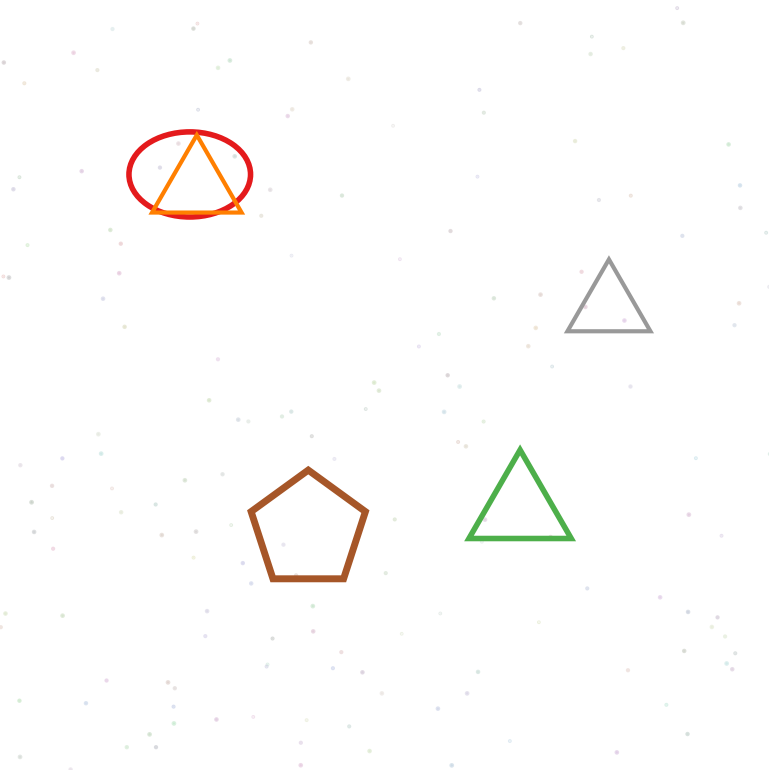[{"shape": "oval", "thickness": 2, "radius": 0.39, "center": [0.246, 0.773]}, {"shape": "triangle", "thickness": 2, "radius": 0.38, "center": [0.675, 0.339]}, {"shape": "triangle", "thickness": 1.5, "radius": 0.34, "center": [0.256, 0.758]}, {"shape": "pentagon", "thickness": 2.5, "radius": 0.39, "center": [0.4, 0.311]}, {"shape": "triangle", "thickness": 1.5, "radius": 0.31, "center": [0.791, 0.601]}]